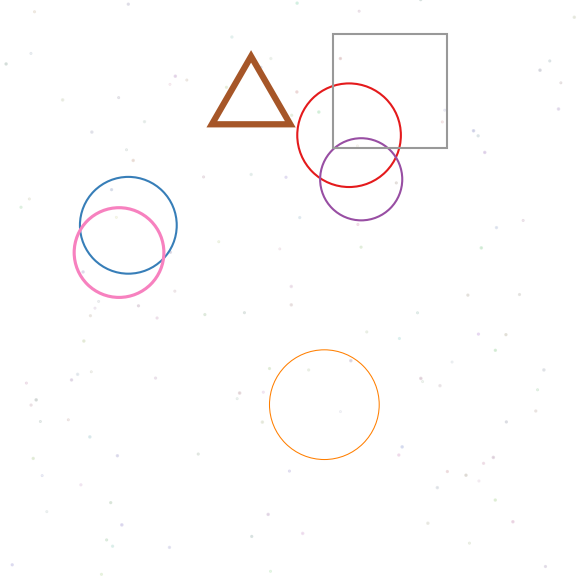[{"shape": "circle", "thickness": 1, "radius": 0.45, "center": [0.604, 0.765]}, {"shape": "circle", "thickness": 1, "radius": 0.42, "center": [0.222, 0.609]}, {"shape": "circle", "thickness": 1, "radius": 0.36, "center": [0.625, 0.689]}, {"shape": "circle", "thickness": 0.5, "radius": 0.47, "center": [0.562, 0.298]}, {"shape": "triangle", "thickness": 3, "radius": 0.39, "center": [0.435, 0.823]}, {"shape": "circle", "thickness": 1.5, "radius": 0.39, "center": [0.206, 0.562]}, {"shape": "square", "thickness": 1, "radius": 0.49, "center": [0.676, 0.841]}]